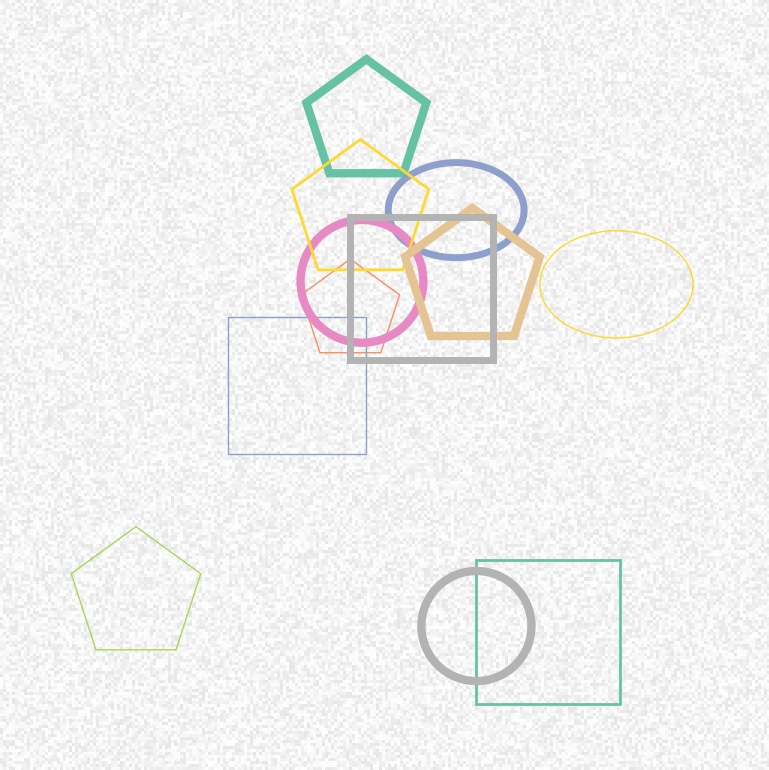[{"shape": "square", "thickness": 1, "radius": 0.47, "center": [0.712, 0.179]}, {"shape": "pentagon", "thickness": 3, "radius": 0.41, "center": [0.476, 0.841]}, {"shape": "pentagon", "thickness": 0.5, "radius": 0.34, "center": [0.455, 0.596]}, {"shape": "square", "thickness": 0.5, "radius": 0.45, "center": [0.386, 0.499]}, {"shape": "oval", "thickness": 2.5, "radius": 0.44, "center": [0.592, 0.727]}, {"shape": "circle", "thickness": 3, "radius": 0.4, "center": [0.47, 0.635]}, {"shape": "pentagon", "thickness": 0.5, "radius": 0.44, "center": [0.177, 0.228]}, {"shape": "oval", "thickness": 0.5, "radius": 0.5, "center": [0.801, 0.631]}, {"shape": "pentagon", "thickness": 1, "radius": 0.47, "center": [0.468, 0.725]}, {"shape": "pentagon", "thickness": 3, "radius": 0.46, "center": [0.614, 0.638]}, {"shape": "square", "thickness": 2.5, "radius": 0.46, "center": [0.547, 0.626]}, {"shape": "circle", "thickness": 3, "radius": 0.36, "center": [0.619, 0.187]}]